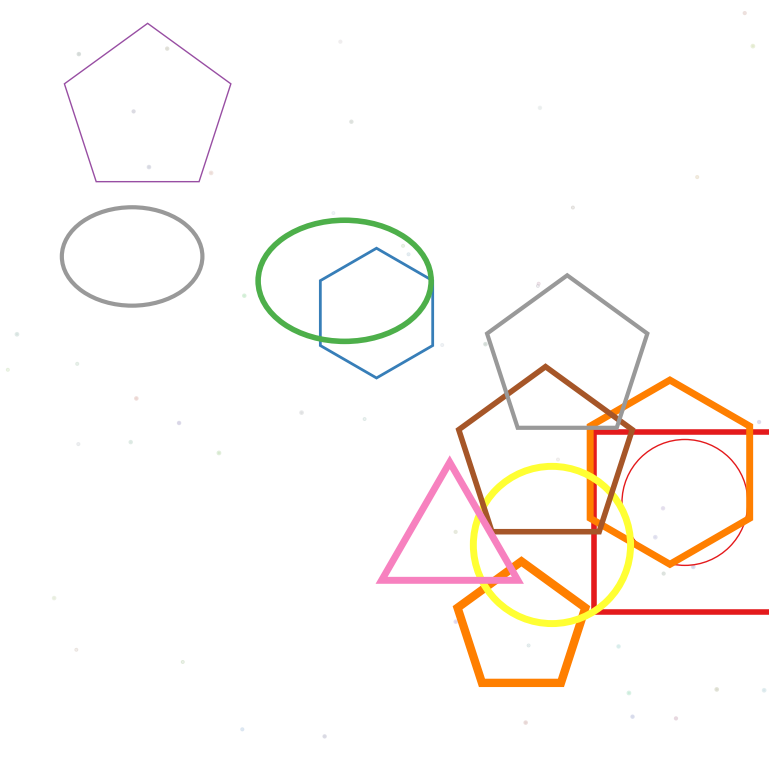[{"shape": "square", "thickness": 2, "radius": 0.58, "center": [0.888, 0.322]}, {"shape": "circle", "thickness": 0.5, "radius": 0.41, "center": [0.89, 0.347]}, {"shape": "hexagon", "thickness": 1, "radius": 0.42, "center": [0.489, 0.593]}, {"shape": "oval", "thickness": 2, "radius": 0.56, "center": [0.448, 0.635]}, {"shape": "pentagon", "thickness": 0.5, "radius": 0.57, "center": [0.192, 0.856]}, {"shape": "hexagon", "thickness": 2.5, "radius": 0.6, "center": [0.87, 0.387]}, {"shape": "pentagon", "thickness": 3, "radius": 0.44, "center": [0.677, 0.184]}, {"shape": "circle", "thickness": 2.5, "radius": 0.51, "center": [0.717, 0.292]}, {"shape": "pentagon", "thickness": 2, "radius": 0.59, "center": [0.708, 0.405]}, {"shape": "triangle", "thickness": 2.5, "radius": 0.51, "center": [0.584, 0.297]}, {"shape": "pentagon", "thickness": 1.5, "radius": 0.55, "center": [0.737, 0.533]}, {"shape": "oval", "thickness": 1.5, "radius": 0.46, "center": [0.172, 0.667]}]